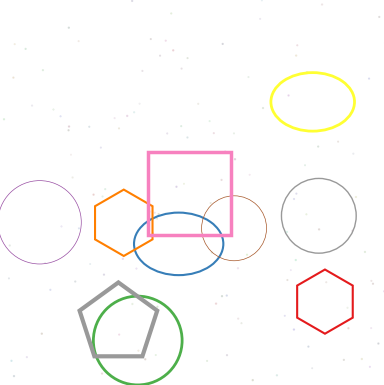[{"shape": "hexagon", "thickness": 1.5, "radius": 0.42, "center": [0.844, 0.217]}, {"shape": "oval", "thickness": 1.5, "radius": 0.58, "center": [0.464, 0.367]}, {"shape": "circle", "thickness": 2, "radius": 0.58, "center": [0.358, 0.115]}, {"shape": "circle", "thickness": 0.5, "radius": 0.54, "center": [0.103, 0.423]}, {"shape": "hexagon", "thickness": 1.5, "radius": 0.43, "center": [0.321, 0.421]}, {"shape": "oval", "thickness": 2, "radius": 0.54, "center": [0.812, 0.735]}, {"shape": "circle", "thickness": 0.5, "radius": 0.42, "center": [0.608, 0.407]}, {"shape": "square", "thickness": 2.5, "radius": 0.54, "center": [0.492, 0.498]}, {"shape": "circle", "thickness": 1, "radius": 0.49, "center": [0.828, 0.439]}, {"shape": "pentagon", "thickness": 3, "radius": 0.53, "center": [0.308, 0.16]}]